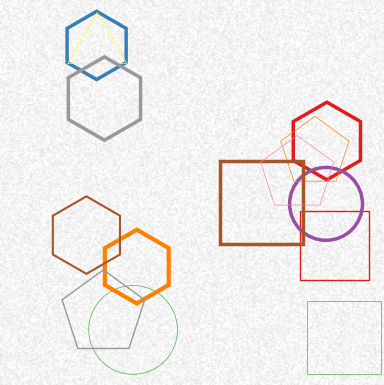[{"shape": "hexagon", "thickness": 2.5, "radius": 0.5, "center": [0.849, 0.634]}, {"shape": "square", "thickness": 1, "radius": 0.45, "center": [0.869, 0.363]}, {"shape": "hexagon", "thickness": 2.5, "radius": 0.44, "center": [0.251, 0.882]}, {"shape": "circle", "thickness": 0.5, "radius": 0.58, "center": [0.346, 0.143]}, {"shape": "square", "thickness": 0.5, "radius": 0.48, "center": [0.893, 0.123]}, {"shape": "circle", "thickness": 2.5, "radius": 0.47, "center": [0.847, 0.47]}, {"shape": "pentagon", "thickness": 0.5, "radius": 0.47, "center": [0.818, 0.605]}, {"shape": "hexagon", "thickness": 3, "radius": 0.48, "center": [0.355, 0.308]}, {"shape": "triangle", "thickness": 0.5, "radius": 0.44, "center": [0.253, 0.879]}, {"shape": "square", "thickness": 2.5, "radius": 0.54, "center": [0.679, 0.475]}, {"shape": "hexagon", "thickness": 1.5, "radius": 0.5, "center": [0.224, 0.389]}, {"shape": "pentagon", "thickness": 0.5, "radius": 0.5, "center": [0.772, 0.548]}, {"shape": "pentagon", "thickness": 1, "radius": 0.56, "center": [0.269, 0.186]}, {"shape": "hexagon", "thickness": 2.5, "radius": 0.54, "center": [0.271, 0.744]}]